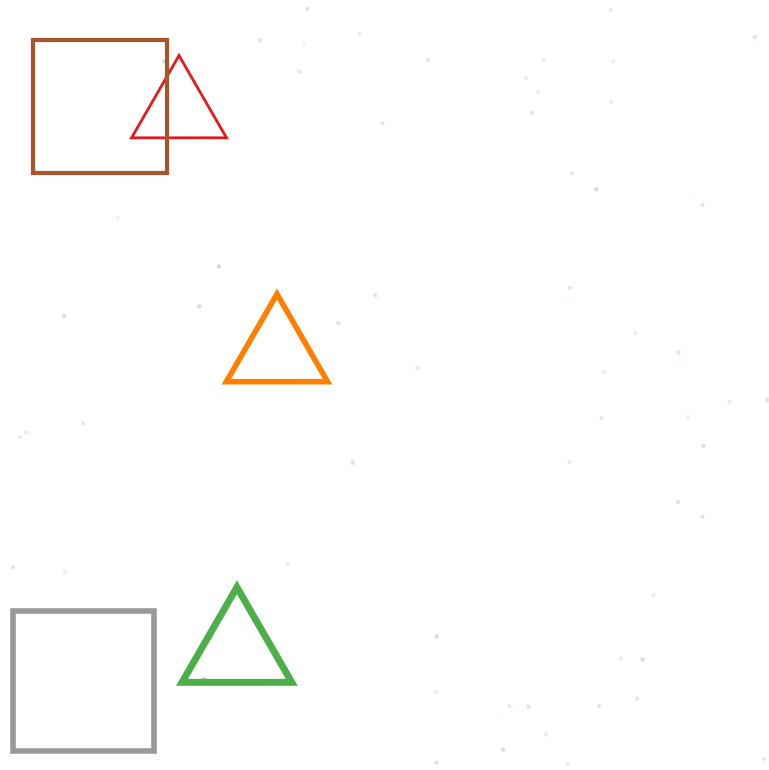[{"shape": "triangle", "thickness": 1, "radius": 0.36, "center": [0.232, 0.857]}, {"shape": "triangle", "thickness": 2.5, "radius": 0.41, "center": [0.308, 0.155]}, {"shape": "triangle", "thickness": 2, "radius": 0.38, "center": [0.36, 0.542]}, {"shape": "square", "thickness": 1.5, "radius": 0.43, "center": [0.13, 0.862]}, {"shape": "square", "thickness": 2, "radius": 0.46, "center": [0.108, 0.116]}]